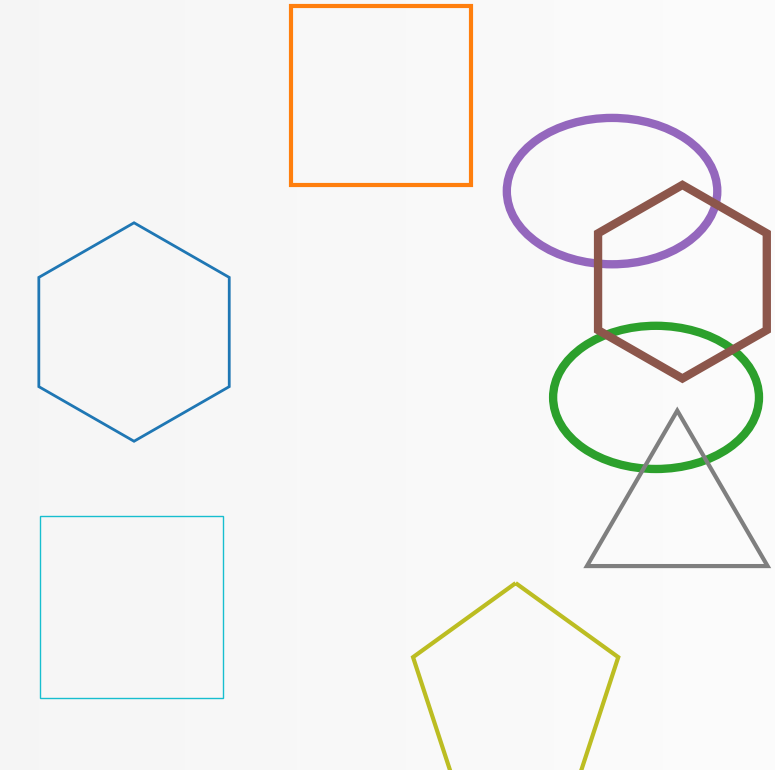[{"shape": "hexagon", "thickness": 1, "radius": 0.71, "center": [0.173, 0.569]}, {"shape": "square", "thickness": 1.5, "radius": 0.58, "center": [0.492, 0.876]}, {"shape": "oval", "thickness": 3, "radius": 0.66, "center": [0.847, 0.484]}, {"shape": "oval", "thickness": 3, "radius": 0.68, "center": [0.79, 0.752]}, {"shape": "hexagon", "thickness": 3, "radius": 0.63, "center": [0.881, 0.634]}, {"shape": "triangle", "thickness": 1.5, "radius": 0.67, "center": [0.874, 0.332]}, {"shape": "pentagon", "thickness": 1.5, "radius": 0.7, "center": [0.665, 0.104]}, {"shape": "square", "thickness": 0.5, "radius": 0.59, "center": [0.17, 0.212]}]